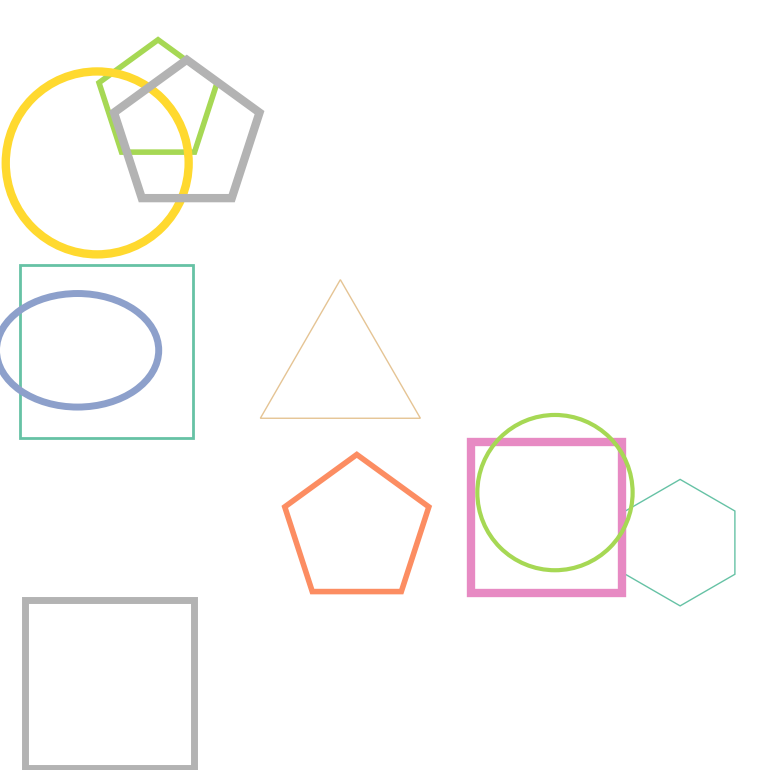[{"shape": "hexagon", "thickness": 0.5, "radius": 0.41, "center": [0.883, 0.295]}, {"shape": "square", "thickness": 1, "radius": 0.56, "center": [0.139, 0.544]}, {"shape": "pentagon", "thickness": 2, "radius": 0.49, "center": [0.463, 0.311]}, {"shape": "oval", "thickness": 2.5, "radius": 0.53, "center": [0.101, 0.545]}, {"shape": "square", "thickness": 3, "radius": 0.49, "center": [0.71, 0.328]}, {"shape": "circle", "thickness": 1.5, "radius": 0.5, "center": [0.721, 0.36]}, {"shape": "pentagon", "thickness": 2, "radius": 0.4, "center": [0.205, 0.868]}, {"shape": "circle", "thickness": 3, "radius": 0.59, "center": [0.126, 0.788]}, {"shape": "triangle", "thickness": 0.5, "radius": 0.6, "center": [0.442, 0.517]}, {"shape": "pentagon", "thickness": 3, "radius": 0.5, "center": [0.243, 0.823]}, {"shape": "square", "thickness": 2.5, "radius": 0.55, "center": [0.142, 0.112]}]